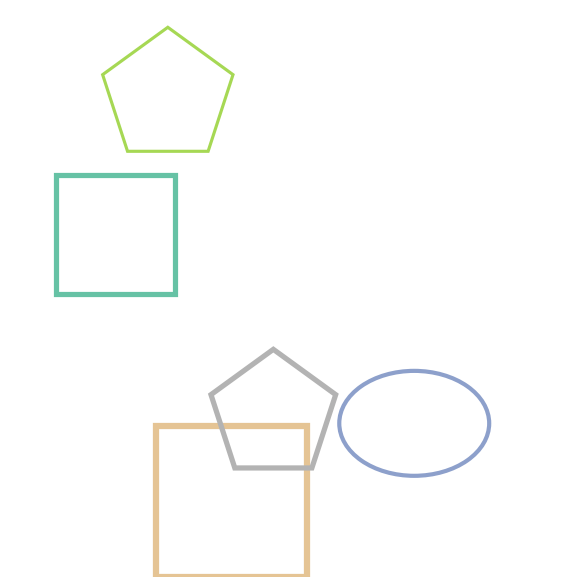[{"shape": "square", "thickness": 2.5, "radius": 0.52, "center": [0.2, 0.593]}, {"shape": "oval", "thickness": 2, "radius": 0.65, "center": [0.717, 0.266]}, {"shape": "pentagon", "thickness": 1.5, "radius": 0.59, "center": [0.291, 0.833]}, {"shape": "square", "thickness": 3, "radius": 0.65, "center": [0.4, 0.131]}, {"shape": "pentagon", "thickness": 2.5, "radius": 0.57, "center": [0.473, 0.281]}]